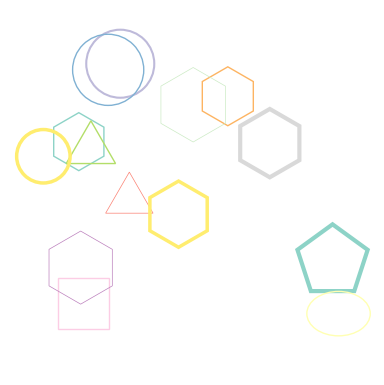[{"shape": "hexagon", "thickness": 1, "radius": 0.38, "center": [0.205, 0.632]}, {"shape": "pentagon", "thickness": 3, "radius": 0.48, "center": [0.864, 0.321]}, {"shape": "oval", "thickness": 1, "radius": 0.41, "center": [0.879, 0.185]}, {"shape": "circle", "thickness": 1.5, "radius": 0.44, "center": [0.312, 0.834]}, {"shape": "triangle", "thickness": 0.5, "radius": 0.36, "center": [0.336, 0.482]}, {"shape": "circle", "thickness": 1, "radius": 0.46, "center": [0.281, 0.819]}, {"shape": "hexagon", "thickness": 1, "radius": 0.38, "center": [0.592, 0.75]}, {"shape": "triangle", "thickness": 1, "radius": 0.37, "center": [0.236, 0.612]}, {"shape": "square", "thickness": 1, "radius": 0.34, "center": [0.217, 0.212]}, {"shape": "hexagon", "thickness": 3, "radius": 0.44, "center": [0.701, 0.628]}, {"shape": "hexagon", "thickness": 0.5, "radius": 0.47, "center": [0.21, 0.305]}, {"shape": "hexagon", "thickness": 0.5, "radius": 0.48, "center": [0.502, 0.728]}, {"shape": "circle", "thickness": 2.5, "radius": 0.35, "center": [0.113, 0.594]}, {"shape": "hexagon", "thickness": 2.5, "radius": 0.43, "center": [0.464, 0.444]}]